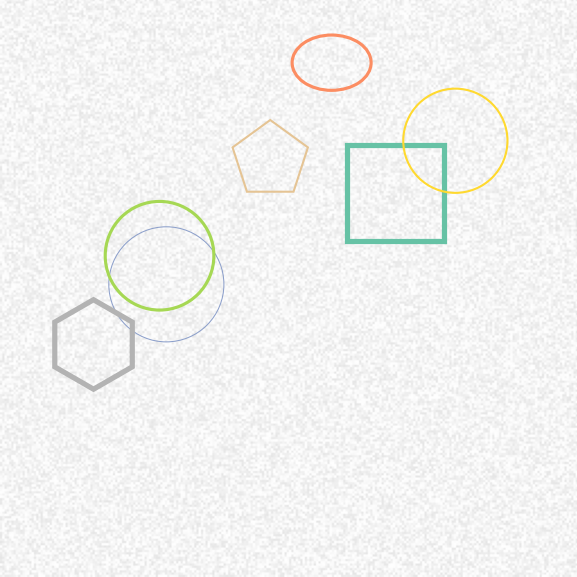[{"shape": "square", "thickness": 2.5, "radius": 0.42, "center": [0.685, 0.664]}, {"shape": "oval", "thickness": 1.5, "radius": 0.34, "center": [0.574, 0.891]}, {"shape": "circle", "thickness": 0.5, "radius": 0.5, "center": [0.288, 0.507]}, {"shape": "circle", "thickness": 1.5, "radius": 0.47, "center": [0.276, 0.556]}, {"shape": "circle", "thickness": 1, "radius": 0.45, "center": [0.789, 0.755]}, {"shape": "pentagon", "thickness": 1, "radius": 0.34, "center": [0.468, 0.723]}, {"shape": "hexagon", "thickness": 2.5, "radius": 0.39, "center": [0.162, 0.403]}]